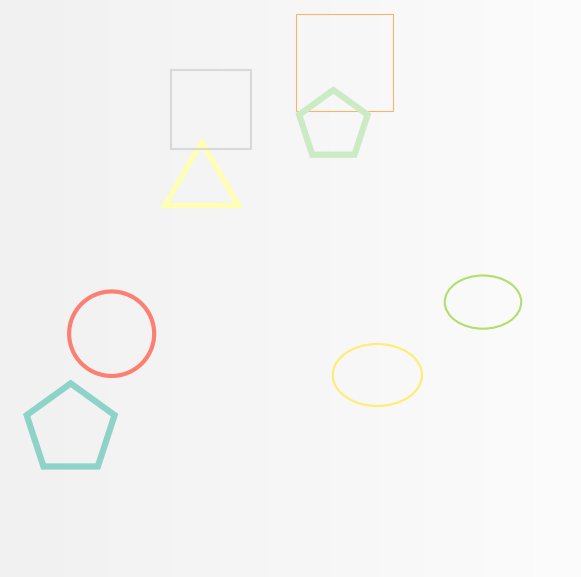[{"shape": "pentagon", "thickness": 3, "radius": 0.4, "center": [0.122, 0.256]}, {"shape": "triangle", "thickness": 2.5, "radius": 0.37, "center": [0.347, 0.68]}, {"shape": "circle", "thickness": 2, "radius": 0.37, "center": [0.192, 0.421]}, {"shape": "square", "thickness": 0.5, "radius": 0.42, "center": [0.592, 0.891]}, {"shape": "oval", "thickness": 1, "radius": 0.33, "center": [0.831, 0.476]}, {"shape": "square", "thickness": 1, "radius": 0.34, "center": [0.363, 0.809]}, {"shape": "pentagon", "thickness": 3, "radius": 0.31, "center": [0.574, 0.781]}, {"shape": "oval", "thickness": 1, "radius": 0.38, "center": [0.649, 0.35]}]